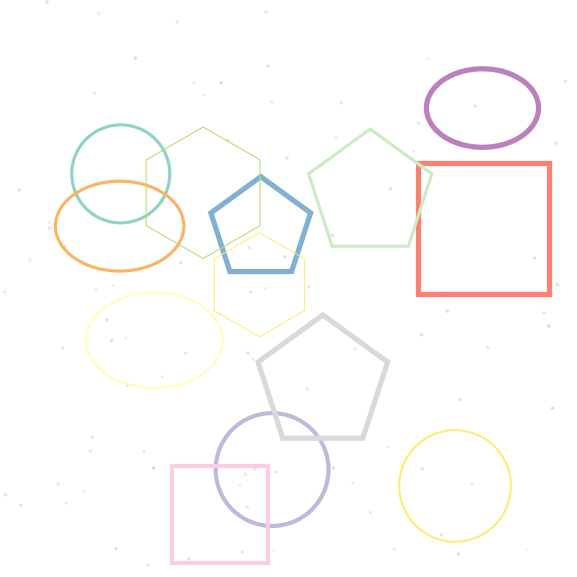[{"shape": "circle", "thickness": 1.5, "radius": 0.42, "center": [0.209, 0.698]}, {"shape": "oval", "thickness": 1, "radius": 0.59, "center": [0.267, 0.41]}, {"shape": "circle", "thickness": 2, "radius": 0.49, "center": [0.471, 0.186]}, {"shape": "square", "thickness": 2.5, "radius": 0.57, "center": [0.838, 0.603]}, {"shape": "pentagon", "thickness": 2.5, "radius": 0.45, "center": [0.451, 0.602]}, {"shape": "oval", "thickness": 1.5, "radius": 0.56, "center": [0.207, 0.608]}, {"shape": "hexagon", "thickness": 0.5, "radius": 0.57, "center": [0.352, 0.665]}, {"shape": "square", "thickness": 2, "radius": 0.42, "center": [0.381, 0.109]}, {"shape": "pentagon", "thickness": 2.5, "radius": 0.59, "center": [0.559, 0.336]}, {"shape": "oval", "thickness": 2.5, "radius": 0.49, "center": [0.835, 0.812]}, {"shape": "pentagon", "thickness": 1.5, "radius": 0.56, "center": [0.641, 0.663]}, {"shape": "circle", "thickness": 1, "radius": 0.48, "center": [0.788, 0.158]}, {"shape": "hexagon", "thickness": 0.5, "radius": 0.45, "center": [0.449, 0.506]}]